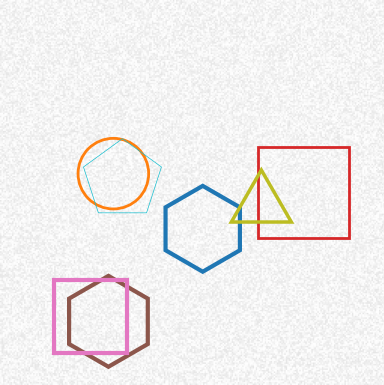[{"shape": "hexagon", "thickness": 3, "radius": 0.56, "center": [0.527, 0.406]}, {"shape": "circle", "thickness": 2, "radius": 0.46, "center": [0.294, 0.549]}, {"shape": "square", "thickness": 2, "radius": 0.59, "center": [0.789, 0.499]}, {"shape": "hexagon", "thickness": 3, "radius": 0.59, "center": [0.282, 0.165]}, {"shape": "square", "thickness": 3, "radius": 0.47, "center": [0.235, 0.179]}, {"shape": "triangle", "thickness": 2.5, "radius": 0.45, "center": [0.679, 0.468]}, {"shape": "pentagon", "thickness": 0.5, "radius": 0.53, "center": [0.318, 0.533]}]